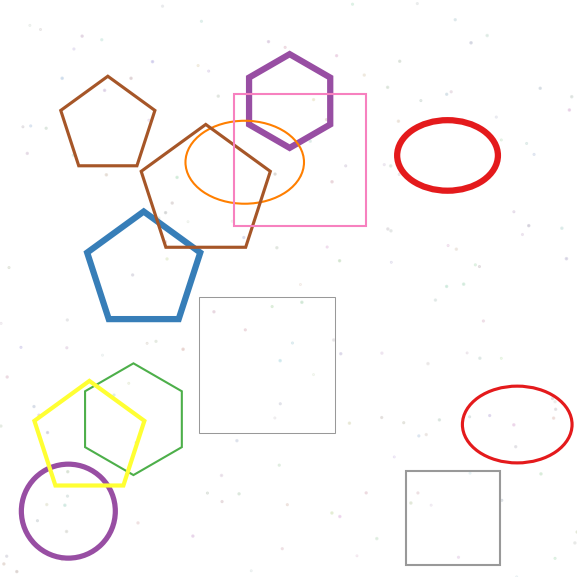[{"shape": "oval", "thickness": 1.5, "radius": 0.47, "center": [0.896, 0.264]}, {"shape": "oval", "thickness": 3, "radius": 0.44, "center": [0.775, 0.73]}, {"shape": "pentagon", "thickness": 3, "radius": 0.51, "center": [0.249, 0.53]}, {"shape": "hexagon", "thickness": 1, "radius": 0.48, "center": [0.231, 0.273]}, {"shape": "circle", "thickness": 2.5, "radius": 0.41, "center": [0.118, 0.114]}, {"shape": "hexagon", "thickness": 3, "radius": 0.41, "center": [0.502, 0.824]}, {"shape": "oval", "thickness": 1, "radius": 0.51, "center": [0.424, 0.718]}, {"shape": "pentagon", "thickness": 2, "radius": 0.5, "center": [0.155, 0.239]}, {"shape": "pentagon", "thickness": 1.5, "radius": 0.43, "center": [0.187, 0.781]}, {"shape": "pentagon", "thickness": 1.5, "radius": 0.59, "center": [0.356, 0.666]}, {"shape": "square", "thickness": 1, "radius": 0.57, "center": [0.519, 0.722]}, {"shape": "square", "thickness": 0.5, "radius": 0.59, "center": [0.463, 0.366]}, {"shape": "square", "thickness": 1, "radius": 0.41, "center": [0.784, 0.102]}]